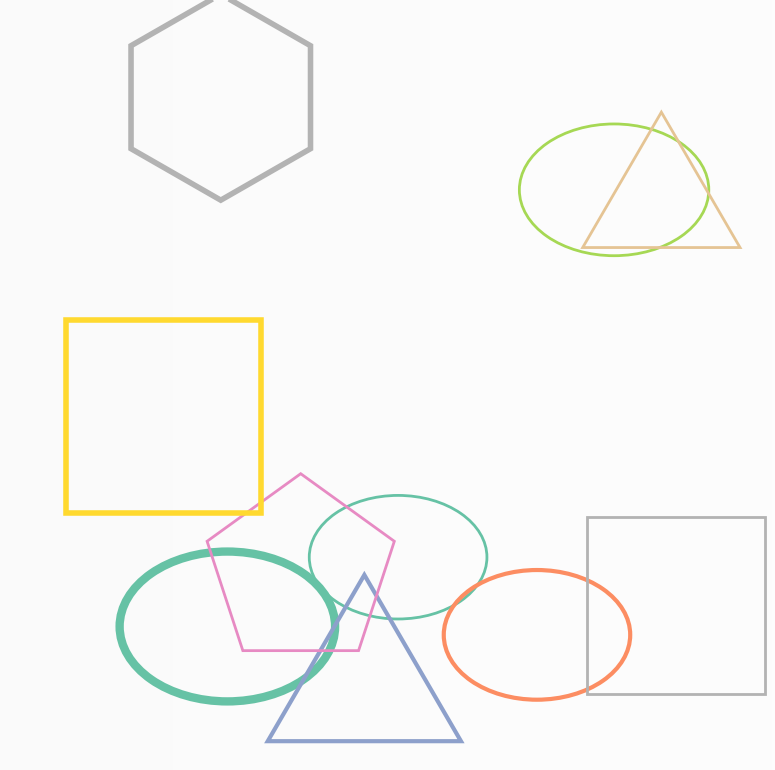[{"shape": "oval", "thickness": 3, "radius": 0.7, "center": [0.293, 0.186]}, {"shape": "oval", "thickness": 1, "radius": 0.57, "center": [0.514, 0.276]}, {"shape": "oval", "thickness": 1.5, "radius": 0.6, "center": [0.693, 0.176]}, {"shape": "triangle", "thickness": 1.5, "radius": 0.72, "center": [0.47, 0.109]}, {"shape": "pentagon", "thickness": 1, "radius": 0.64, "center": [0.388, 0.258]}, {"shape": "oval", "thickness": 1, "radius": 0.61, "center": [0.792, 0.753]}, {"shape": "square", "thickness": 2, "radius": 0.63, "center": [0.211, 0.459]}, {"shape": "triangle", "thickness": 1, "radius": 0.59, "center": [0.853, 0.737]}, {"shape": "square", "thickness": 1, "radius": 0.58, "center": [0.872, 0.214]}, {"shape": "hexagon", "thickness": 2, "radius": 0.67, "center": [0.285, 0.874]}]